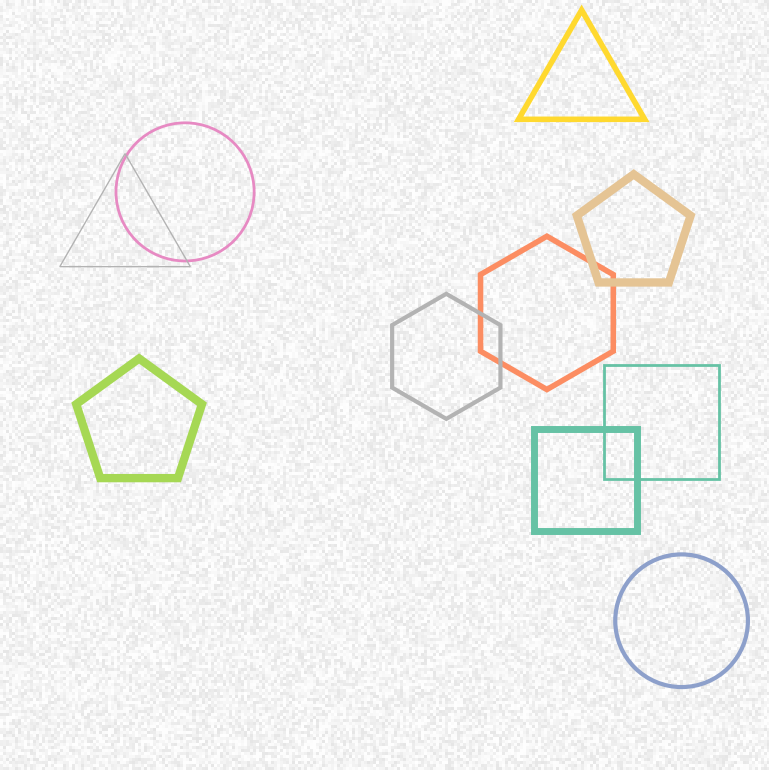[{"shape": "square", "thickness": 2.5, "radius": 0.33, "center": [0.76, 0.377]}, {"shape": "square", "thickness": 1, "radius": 0.37, "center": [0.859, 0.452]}, {"shape": "hexagon", "thickness": 2, "radius": 0.5, "center": [0.71, 0.594]}, {"shape": "circle", "thickness": 1.5, "radius": 0.43, "center": [0.885, 0.194]}, {"shape": "circle", "thickness": 1, "radius": 0.45, "center": [0.24, 0.751]}, {"shape": "pentagon", "thickness": 3, "radius": 0.43, "center": [0.181, 0.449]}, {"shape": "triangle", "thickness": 2, "radius": 0.47, "center": [0.755, 0.892]}, {"shape": "pentagon", "thickness": 3, "radius": 0.39, "center": [0.823, 0.696]}, {"shape": "triangle", "thickness": 0.5, "radius": 0.49, "center": [0.162, 0.703]}, {"shape": "hexagon", "thickness": 1.5, "radius": 0.41, "center": [0.58, 0.537]}]